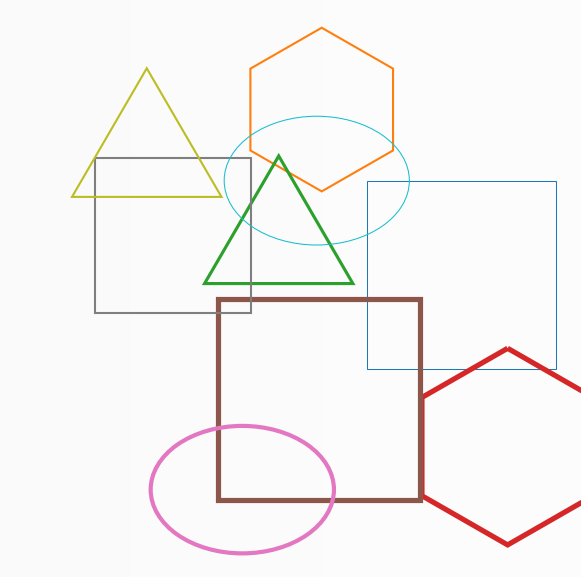[{"shape": "square", "thickness": 0.5, "radius": 0.81, "center": [0.794, 0.523]}, {"shape": "hexagon", "thickness": 1, "radius": 0.71, "center": [0.553, 0.809]}, {"shape": "triangle", "thickness": 1.5, "radius": 0.74, "center": [0.48, 0.582]}, {"shape": "hexagon", "thickness": 2.5, "radius": 0.85, "center": [0.873, 0.226]}, {"shape": "square", "thickness": 2.5, "radius": 0.87, "center": [0.549, 0.307]}, {"shape": "oval", "thickness": 2, "radius": 0.79, "center": [0.417, 0.151]}, {"shape": "square", "thickness": 1, "radius": 0.67, "center": [0.297, 0.592]}, {"shape": "triangle", "thickness": 1, "radius": 0.74, "center": [0.252, 0.732]}, {"shape": "oval", "thickness": 0.5, "radius": 0.8, "center": [0.545, 0.686]}]